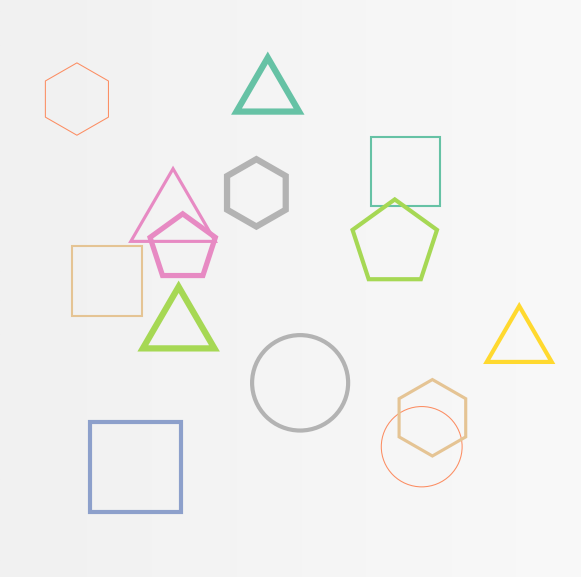[{"shape": "triangle", "thickness": 3, "radius": 0.31, "center": [0.461, 0.837]}, {"shape": "square", "thickness": 1, "radius": 0.3, "center": [0.698, 0.702]}, {"shape": "circle", "thickness": 0.5, "radius": 0.35, "center": [0.726, 0.226]}, {"shape": "hexagon", "thickness": 0.5, "radius": 0.31, "center": [0.132, 0.828]}, {"shape": "square", "thickness": 2, "radius": 0.39, "center": [0.233, 0.19]}, {"shape": "pentagon", "thickness": 2.5, "radius": 0.3, "center": [0.314, 0.57]}, {"shape": "triangle", "thickness": 1.5, "radius": 0.42, "center": [0.298, 0.623]}, {"shape": "triangle", "thickness": 3, "radius": 0.36, "center": [0.307, 0.431]}, {"shape": "pentagon", "thickness": 2, "radius": 0.38, "center": [0.679, 0.577]}, {"shape": "triangle", "thickness": 2, "radius": 0.32, "center": [0.893, 0.405]}, {"shape": "square", "thickness": 1, "radius": 0.3, "center": [0.184, 0.512]}, {"shape": "hexagon", "thickness": 1.5, "radius": 0.33, "center": [0.744, 0.276]}, {"shape": "circle", "thickness": 2, "radius": 0.41, "center": [0.516, 0.336]}, {"shape": "hexagon", "thickness": 3, "radius": 0.29, "center": [0.441, 0.665]}]